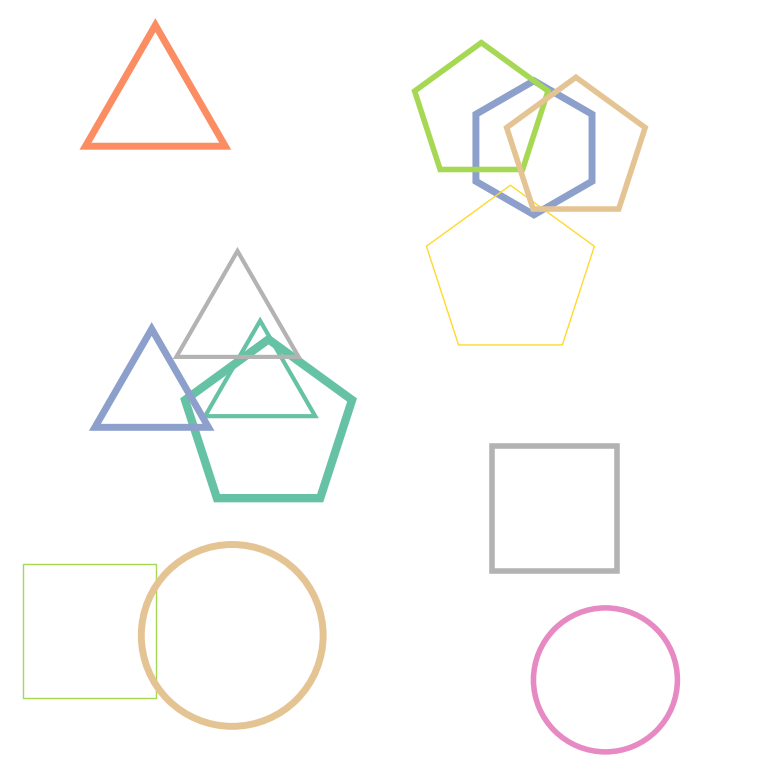[{"shape": "triangle", "thickness": 1.5, "radius": 0.41, "center": [0.338, 0.501]}, {"shape": "pentagon", "thickness": 3, "radius": 0.57, "center": [0.349, 0.445]}, {"shape": "triangle", "thickness": 2.5, "radius": 0.52, "center": [0.202, 0.863]}, {"shape": "triangle", "thickness": 2.5, "radius": 0.43, "center": [0.197, 0.488]}, {"shape": "hexagon", "thickness": 2.5, "radius": 0.44, "center": [0.693, 0.808]}, {"shape": "circle", "thickness": 2, "radius": 0.47, "center": [0.786, 0.117]}, {"shape": "square", "thickness": 0.5, "radius": 0.43, "center": [0.117, 0.181]}, {"shape": "pentagon", "thickness": 2, "radius": 0.46, "center": [0.625, 0.854]}, {"shape": "pentagon", "thickness": 0.5, "radius": 0.57, "center": [0.663, 0.645]}, {"shape": "circle", "thickness": 2.5, "radius": 0.59, "center": [0.302, 0.175]}, {"shape": "pentagon", "thickness": 2, "radius": 0.47, "center": [0.748, 0.805]}, {"shape": "triangle", "thickness": 1.5, "radius": 0.46, "center": [0.308, 0.582]}, {"shape": "square", "thickness": 2, "radius": 0.4, "center": [0.72, 0.34]}]